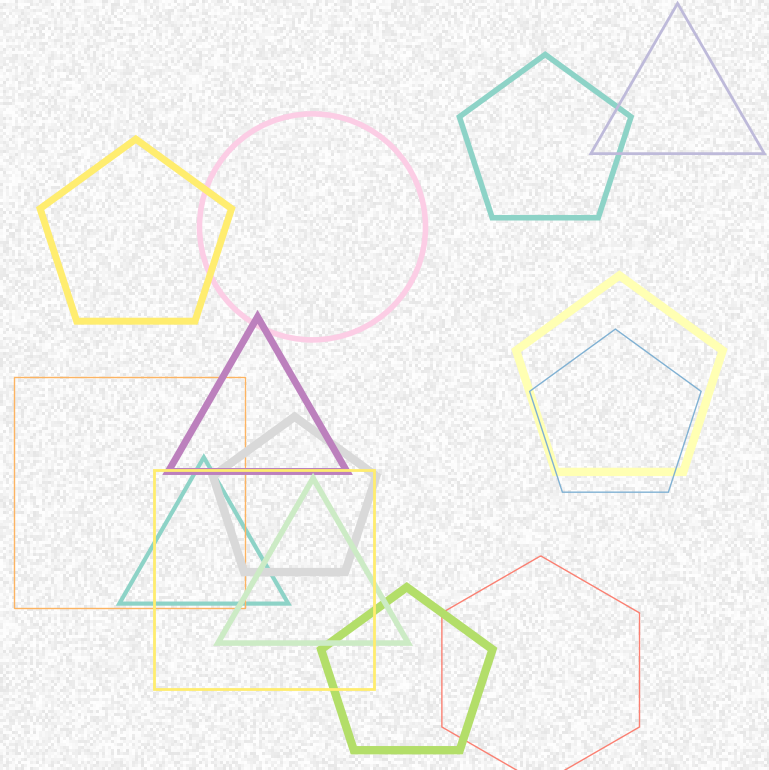[{"shape": "triangle", "thickness": 1.5, "radius": 0.63, "center": [0.265, 0.279]}, {"shape": "pentagon", "thickness": 2, "radius": 0.59, "center": [0.708, 0.812]}, {"shape": "pentagon", "thickness": 3, "radius": 0.71, "center": [0.804, 0.501]}, {"shape": "triangle", "thickness": 1, "radius": 0.65, "center": [0.88, 0.865]}, {"shape": "hexagon", "thickness": 0.5, "radius": 0.74, "center": [0.702, 0.13]}, {"shape": "pentagon", "thickness": 0.5, "radius": 0.59, "center": [0.799, 0.456]}, {"shape": "square", "thickness": 0.5, "radius": 0.75, "center": [0.168, 0.36]}, {"shape": "pentagon", "thickness": 3, "radius": 0.59, "center": [0.528, 0.12]}, {"shape": "circle", "thickness": 2, "radius": 0.73, "center": [0.406, 0.705]}, {"shape": "pentagon", "thickness": 3, "radius": 0.56, "center": [0.383, 0.347]}, {"shape": "triangle", "thickness": 2.5, "radius": 0.67, "center": [0.335, 0.455]}, {"shape": "triangle", "thickness": 2, "radius": 0.71, "center": [0.407, 0.236]}, {"shape": "pentagon", "thickness": 2.5, "radius": 0.65, "center": [0.176, 0.689]}, {"shape": "square", "thickness": 1, "radius": 0.71, "center": [0.343, 0.247]}]